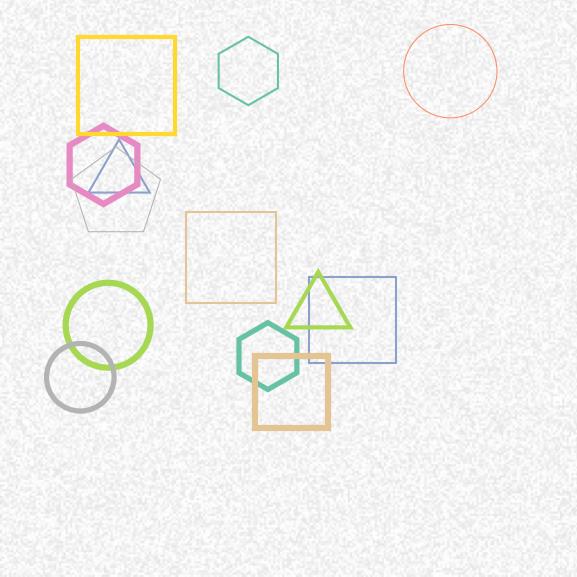[{"shape": "hexagon", "thickness": 1, "radius": 0.3, "center": [0.43, 0.876]}, {"shape": "hexagon", "thickness": 2.5, "radius": 0.29, "center": [0.464, 0.383]}, {"shape": "circle", "thickness": 0.5, "radius": 0.4, "center": [0.78, 0.876]}, {"shape": "triangle", "thickness": 1, "radius": 0.31, "center": [0.206, 0.696]}, {"shape": "square", "thickness": 1, "radius": 0.37, "center": [0.611, 0.445]}, {"shape": "hexagon", "thickness": 3, "radius": 0.34, "center": [0.179, 0.714]}, {"shape": "triangle", "thickness": 2, "radius": 0.32, "center": [0.551, 0.464]}, {"shape": "circle", "thickness": 3, "radius": 0.37, "center": [0.187, 0.436]}, {"shape": "square", "thickness": 2, "radius": 0.42, "center": [0.219, 0.851]}, {"shape": "square", "thickness": 1, "radius": 0.39, "center": [0.4, 0.553]}, {"shape": "square", "thickness": 3, "radius": 0.31, "center": [0.505, 0.32]}, {"shape": "pentagon", "thickness": 0.5, "radius": 0.41, "center": [0.201, 0.664]}, {"shape": "circle", "thickness": 2.5, "radius": 0.29, "center": [0.139, 0.346]}]